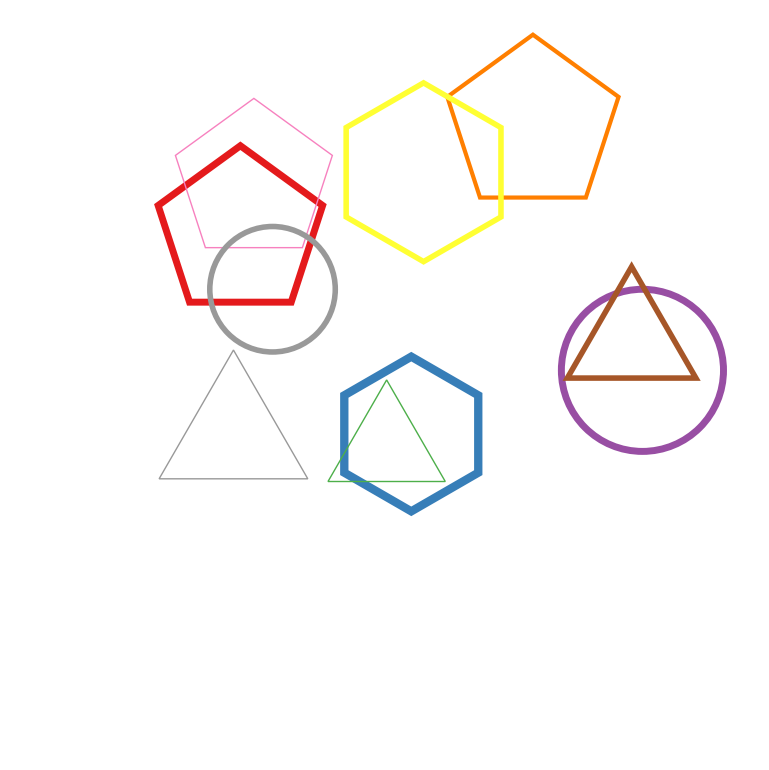[{"shape": "pentagon", "thickness": 2.5, "radius": 0.56, "center": [0.312, 0.698]}, {"shape": "hexagon", "thickness": 3, "radius": 0.5, "center": [0.534, 0.436]}, {"shape": "triangle", "thickness": 0.5, "radius": 0.44, "center": [0.502, 0.419]}, {"shape": "circle", "thickness": 2.5, "radius": 0.53, "center": [0.834, 0.519]}, {"shape": "pentagon", "thickness": 1.5, "radius": 0.58, "center": [0.692, 0.838]}, {"shape": "hexagon", "thickness": 2, "radius": 0.58, "center": [0.55, 0.776]}, {"shape": "triangle", "thickness": 2, "radius": 0.48, "center": [0.82, 0.557]}, {"shape": "pentagon", "thickness": 0.5, "radius": 0.54, "center": [0.33, 0.765]}, {"shape": "circle", "thickness": 2, "radius": 0.41, "center": [0.354, 0.624]}, {"shape": "triangle", "thickness": 0.5, "radius": 0.56, "center": [0.303, 0.434]}]